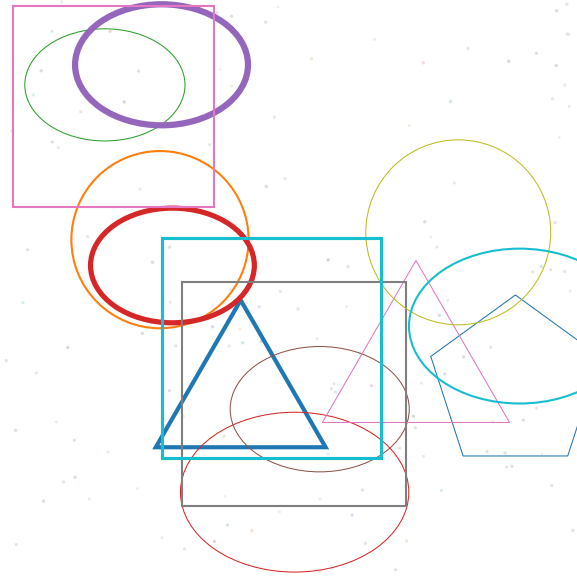[{"shape": "triangle", "thickness": 2, "radius": 0.85, "center": [0.417, 0.31]}, {"shape": "pentagon", "thickness": 0.5, "radius": 0.77, "center": [0.892, 0.334]}, {"shape": "circle", "thickness": 1, "radius": 0.77, "center": [0.277, 0.584]}, {"shape": "oval", "thickness": 0.5, "radius": 0.69, "center": [0.182, 0.852]}, {"shape": "oval", "thickness": 2.5, "radius": 0.71, "center": [0.299, 0.539]}, {"shape": "oval", "thickness": 0.5, "radius": 0.99, "center": [0.51, 0.147]}, {"shape": "oval", "thickness": 3, "radius": 0.75, "center": [0.28, 0.887]}, {"shape": "oval", "thickness": 0.5, "radius": 0.78, "center": [0.554, 0.291]}, {"shape": "triangle", "thickness": 0.5, "radius": 0.94, "center": [0.72, 0.361]}, {"shape": "square", "thickness": 1, "radius": 0.87, "center": [0.197, 0.815]}, {"shape": "square", "thickness": 1, "radius": 0.97, "center": [0.509, 0.317]}, {"shape": "circle", "thickness": 0.5, "radius": 0.8, "center": [0.794, 0.597]}, {"shape": "oval", "thickness": 1, "radius": 0.96, "center": [0.9, 0.434]}, {"shape": "square", "thickness": 1.5, "radius": 0.95, "center": [0.47, 0.397]}]